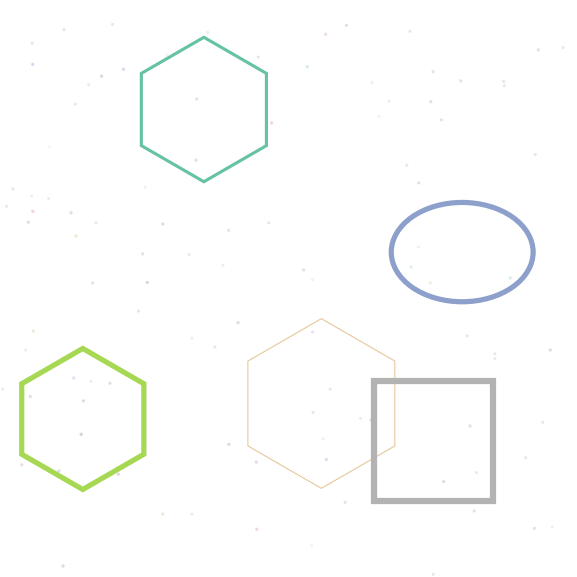[{"shape": "hexagon", "thickness": 1.5, "radius": 0.63, "center": [0.353, 0.81]}, {"shape": "oval", "thickness": 2.5, "radius": 0.61, "center": [0.8, 0.563]}, {"shape": "hexagon", "thickness": 2.5, "radius": 0.61, "center": [0.143, 0.274]}, {"shape": "hexagon", "thickness": 0.5, "radius": 0.73, "center": [0.556, 0.3]}, {"shape": "square", "thickness": 3, "radius": 0.52, "center": [0.75, 0.235]}]